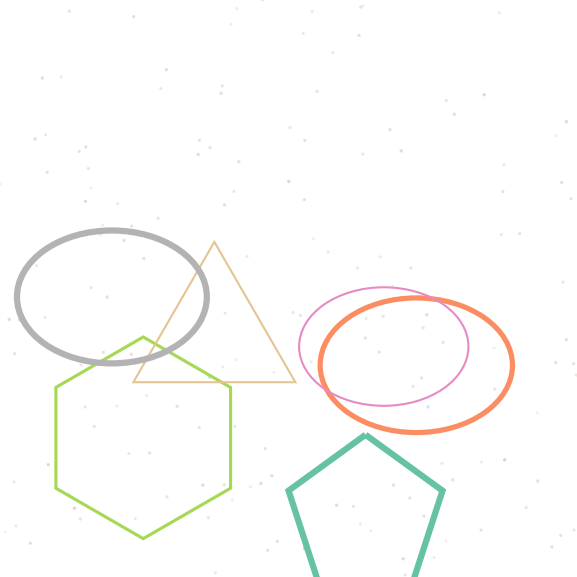[{"shape": "pentagon", "thickness": 3, "radius": 0.7, "center": [0.633, 0.106]}, {"shape": "oval", "thickness": 2.5, "radius": 0.83, "center": [0.721, 0.367]}, {"shape": "oval", "thickness": 1, "radius": 0.73, "center": [0.665, 0.399]}, {"shape": "hexagon", "thickness": 1.5, "radius": 0.87, "center": [0.248, 0.241]}, {"shape": "triangle", "thickness": 1, "radius": 0.81, "center": [0.371, 0.418]}, {"shape": "oval", "thickness": 3, "radius": 0.82, "center": [0.194, 0.485]}]